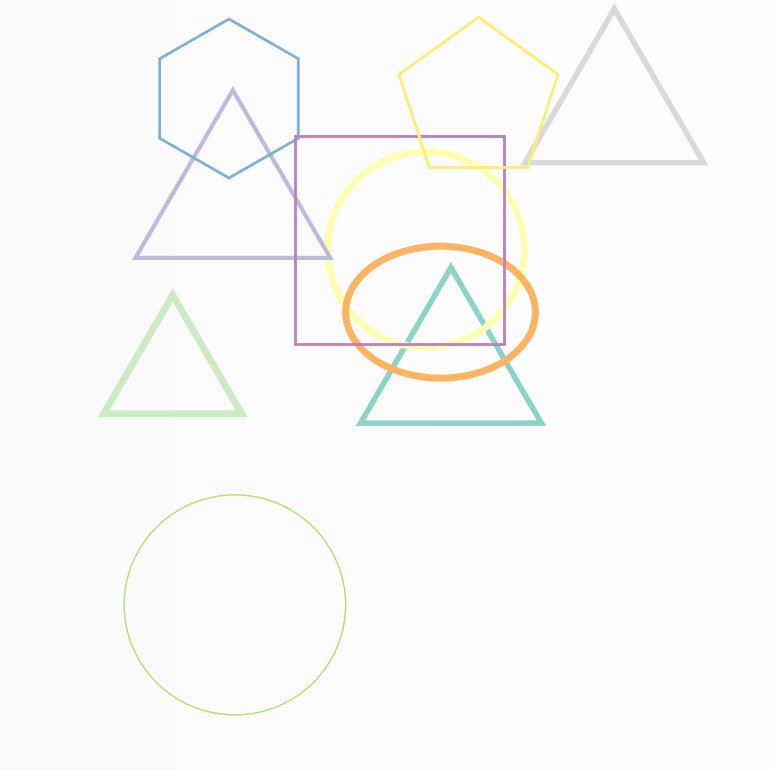[{"shape": "triangle", "thickness": 2, "radius": 0.67, "center": [0.582, 0.518]}, {"shape": "circle", "thickness": 2.5, "radius": 0.63, "center": [0.55, 0.676]}, {"shape": "triangle", "thickness": 1.5, "radius": 0.73, "center": [0.3, 0.738]}, {"shape": "hexagon", "thickness": 1, "radius": 0.52, "center": [0.295, 0.872]}, {"shape": "oval", "thickness": 2.5, "radius": 0.61, "center": [0.568, 0.595]}, {"shape": "circle", "thickness": 0.5, "radius": 0.71, "center": [0.303, 0.214]}, {"shape": "triangle", "thickness": 2, "radius": 0.67, "center": [0.793, 0.855]}, {"shape": "square", "thickness": 1, "radius": 0.67, "center": [0.515, 0.688]}, {"shape": "triangle", "thickness": 2.5, "radius": 0.51, "center": [0.223, 0.514]}, {"shape": "pentagon", "thickness": 1, "radius": 0.54, "center": [0.617, 0.87]}]